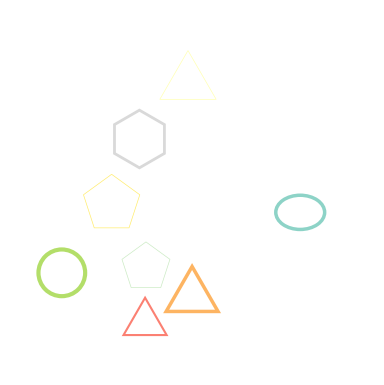[{"shape": "oval", "thickness": 2.5, "radius": 0.32, "center": [0.78, 0.448]}, {"shape": "triangle", "thickness": 0.5, "radius": 0.42, "center": [0.488, 0.784]}, {"shape": "triangle", "thickness": 1.5, "radius": 0.32, "center": [0.377, 0.162]}, {"shape": "triangle", "thickness": 2.5, "radius": 0.39, "center": [0.499, 0.23]}, {"shape": "circle", "thickness": 3, "radius": 0.3, "center": [0.161, 0.291]}, {"shape": "hexagon", "thickness": 2, "radius": 0.37, "center": [0.362, 0.639]}, {"shape": "pentagon", "thickness": 0.5, "radius": 0.33, "center": [0.379, 0.306]}, {"shape": "pentagon", "thickness": 0.5, "radius": 0.38, "center": [0.29, 0.47]}]